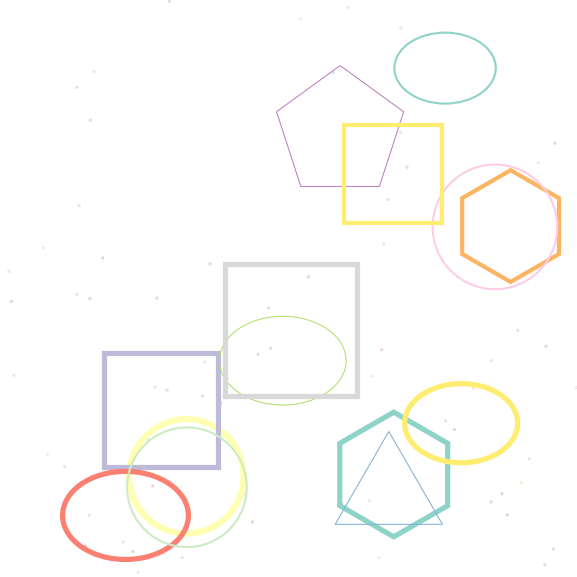[{"shape": "oval", "thickness": 1, "radius": 0.44, "center": [0.771, 0.881]}, {"shape": "hexagon", "thickness": 2.5, "radius": 0.54, "center": [0.682, 0.177]}, {"shape": "circle", "thickness": 3, "radius": 0.5, "center": [0.323, 0.174]}, {"shape": "square", "thickness": 2.5, "radius": 0.49, "center": [0.279, 0.289]}, {"shape": "oval", "thickness": 2.5, "radius": 0.54, "center": [0.217, 0.107]}, {"shape": "triangle", "thickness": 0.5, "radius": 0.54, "center": [0.673, 0.145]}, {"shape": "hexagon", "thickness": 2, "radius": 0.48, "center": [0.884, 0.608]}, {"shape": "oval", "thickness": 0.5, "radius": 0.55, "center": [0.49, 0.375]}, {"shape": "circle", "thickness": 1, "radius": 0.54, "center": [0.857, 0.606]}, {"shape": "square", "thickness": 2.5, "radius": 0.57, "center": [0.504, 0.428]}, {"shape": "pentagon", "thickness": 0.5, "radius": 0.58, "center": [0.589, 0.77]}, {"shape": "circle", "thickness": 1, "radius": 0.52, "center": [0.324, 0.155]}, {"shape": "square", "thickness": 2, "radius": 0.42, "center": [0.68, 0.698]}, {"shape": "oval", "thickness": 2.5, "radius": 0.49, "center": [0.799, 0.266]}]